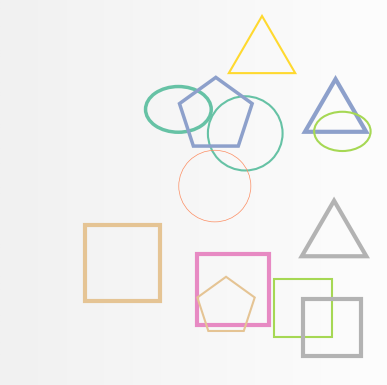[{"shape": "circle", "thickness": 1.5, "radius": 0.48, "center": [0.633, 0.654]}, {"shape": "oval", "thickness": 2.5, "radius": 0.42, "center": [0.46, 0.716]}, {"shape": "circle", "thickness": 0.5, "radius": 0.47, "center": [0.554, 0.517]}, {"shape": "triangle", "thickness": 3, "radius": 0.46, "center": [0.866, 0.703]}, {"shape": "pentagon", "thickness": 2.5, "radius": 0.49, "center": [0.557, 0.7]}, {"shape": "square", "thickness": 3, "radius": 0.46, "center": [0.602, 0.249]}, {"shape": "square", "thickness": 1.5, "radius": 0.37, "center": [0.782, 0.201]}, {"shape": "oval", "thickness": 1.5, "radius": 0.36, "center": [0.884, 0.659]}, {"shape": "triangle", "thickness": 1.5, "radius": 0.49, "center": [0.676, 0.86]}, {"shape": "square", "thickness": 3, "radius": 0.49, "center": [0.317, 0.317]}, {"shape": "pentagon", "thickness": 1.5, "radius": 0.39, "center": [0.583, 0.203]}, {"shape": "square", "thickness": 3, "radius": 0.37, "center": [0.856, 0.149]}, {"shape": "triangle", "thickness": 3, "radius": 0.48, "center": [0.862, 0.383]}]